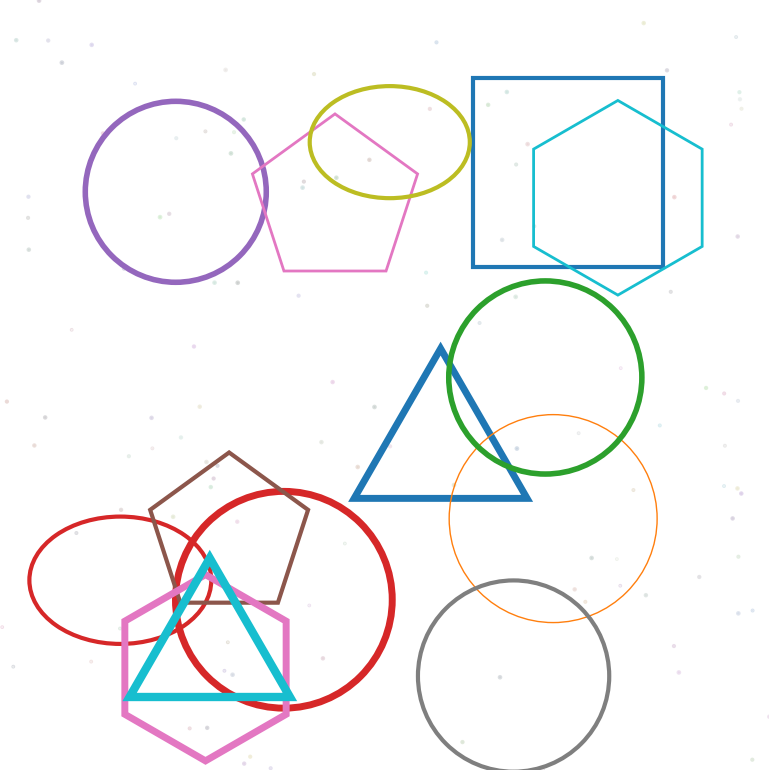[{"shape": "triangle", "thickness": 2.5, "radius": 0.65, "center": [0.572, 0.418]}, {"shape": "square", "thickness": 1.5, "radius": 0.62, "center": [0.737, 0.776]}, {"shape": "circle", "thickness": 0.5, "radius": 0.68, "center": [0.718, 0.326]}, {"shape": "circle", "thickness": 2, "radius": 0.63, "center": [0.708, 0.51]}, {"shape": "oval", "thickness": 1.5, "radius": 0.59, "center": [0.156, 0.246]}, {"shape": "circle", "thickness": 2.5, "radius": 0.7, "center": [0.369, 0.221]}, {"shape": "circle", "thickness": 2, "radius": 0.59, "center": [0.228, 0.751]}, {"shape": "pentagon", "thickness": 1.5, "radius": 0.54, "center": [0.298, 0.305]}, {"shape": "hexagon", "thickness": 2.5, "radius": 0.6, "center": [0.267, 0.133]}, {"shape": "pentagon", "thickness": 1, "radius": 0.56, "center": [0.435, 0.739]}, {"shape": "circle", "thickness": 1.5, "radius": 0.62, "center": [0.667, 0.122]}, {"shape": "oval", "thickness": 1.5, "radius": 0.52, "center": [0.506, 0.815]}, {"shape": "hexagon", "thickness": 1, "radius": 0.63, "center": [0.802, 0.743]}, {"shape": "triangle", "thickness": 3, "radius": 0.6, "center": [0.272, 0.155]}]